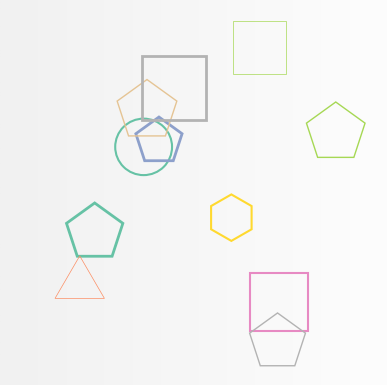[{"shape": "circle", "thickness": 1.5, "radius": 0.37, "center": [0.371, 0.619]}, {"shape": "pentagon", "thickness": 2, "radius": 0.38, "center": [0.244, 0.396]}, {"shape": "triangle", "thickness": 0.5, "radius": 0.37, "center": [0.206, 0.262]}, {"shape": "pentagon", "thickness": 2, "radius": 0.31, "center": [0.41, 0.633]}, {"shape": "square", "thickness": 1.5, "radius": 0.38, "center": [0.719, 0.215]}, {"shape": "pentagon", "thickness": 1, "radius": 0.4, "center": [0.866, 0.656]}, {"shape": "square", "thickness": 0.5, "radius": 0.34, "center": [0.67, 0.876]}, {"shape": "hexagon", "thickness": 1.5, "radius": 0.3, "center": [0.597, 0.435]}, {"shape": "pentagon", "thickness": 1, "radius": 0.4, "center": [0.379, 0.712]}, {"shape": "square", "thickness": 2, "radius": 0.42, "center": [0.449, 0.77]}, {"shape": "pentagon", "thickness": 1, "radius": 0.38, "center": [0.716, 0.111]}]